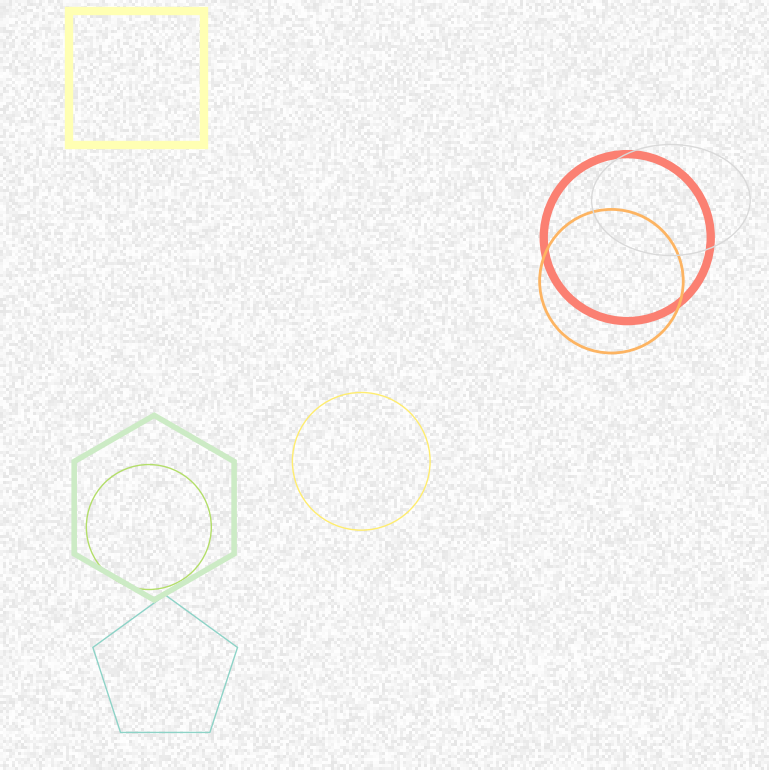[{"shape": "pentagon", "thickness": 0.5, "radius": 0.49, "center": [0.215, 0.129]}, {"shape": "square", "thickness": 3, "radius": 0.44, "center": [0.177, 0.899]}, {"shape": "circle", "thickness": 3, "radius": 0.54, "center": [0.815, 0.691]}, {"shape": "circle", "thickness": 1, "radius": 0.47, "center": [0.794, 0.635]}, {"shape": "circle", "thickness": 0.5, "radius": 0.41, "center": [0.193, 0.316]}, {"shape": "oval", "thickness": 0.5, "radius": 0.51, "center": [0.871, 0.74]}, {"shape": "hexagon", "thickness": 2, "radius": 0.6, "center": [0.2, 0.341]}, {"shape": "circle", "thickness": 0.5, "radius": 0.45, "center": [0.469, 0.401]}]